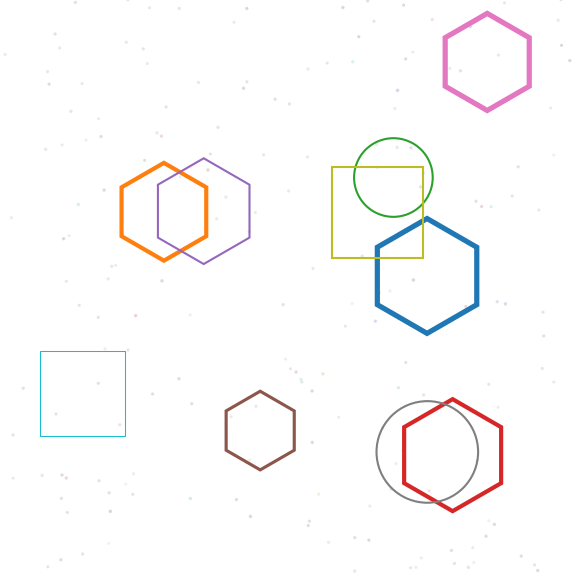[{"shape": "hexagon", "thickness": 2.5, "radius": 0.5, "center": [0.739, 0.521]}, {"shape": "hexagon", "thickness": 2, "radius": 0.42, "center": [0.284, 0.632]}, {"shape": "circle", "thickness": 1, "radius": 0.34, "center": [0.681, 0.692]}, {"shape": "hexagon", "thickness": 2, "radius": 0.48, "center": [0.784, 0.211]}, {"shape": "hexagon", "thickness": 1, "radius": 0.46, "center": [0.353, 0.633]}, {"shape": "hexagon", "thickness": 1.5, "radius": 0.34, "center": [0.451, 0.254]}, {"shape": "hexagon", "thickness": 2.5, "radius": 0.42, "center": [0.844, 0.892]}, {"shape": "circle", "thickness": 1, "radius": 0.44, "center": [0.74, 0.217]}, {"shape": "square", "thickness": 1, "radius": 0.39, "center": [0.654, 0.631]}, {"shape": "square", "thickness": 0.5, "radius": 0.37, "center": [0.142, 0.317]}]